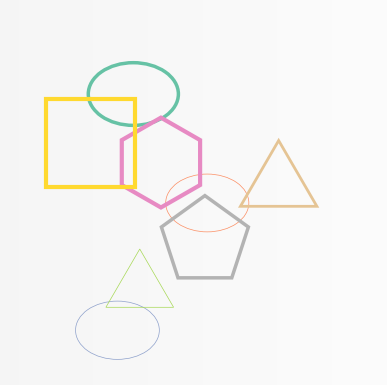[{"shape": "oval", "thickness": 2.5, "radius": 0.58, "center": [0.344, 0.756]}, {"shape": "oval", "thickness": 0.5, "radius": 0.54, "center": [0.535, 0.473]}, {"shape": "oval", "thickness": 0.5, "radius": 0.54, "center": [0.303, 0.142]}, {"shape": "hexagon", "thickness": 3, "radius": 0.58, "center": [0.415, 0.578]}, {"shape": "triangle", "thickness": 0.5, "radius": 0.5, "center": [0.361, 0.252]}, {"shape": "square", "thickness": 3, "radius": 0.57, "center": [0.233, 0.629]}, {"shape": "triangle", "thickness": 2, "radius": 0.57, "center": [0.719, 0.521]}, {"shape": "pentagon", "thickness": 2.5, "radius": 0.59, "center": [0.529, 0.374]}]